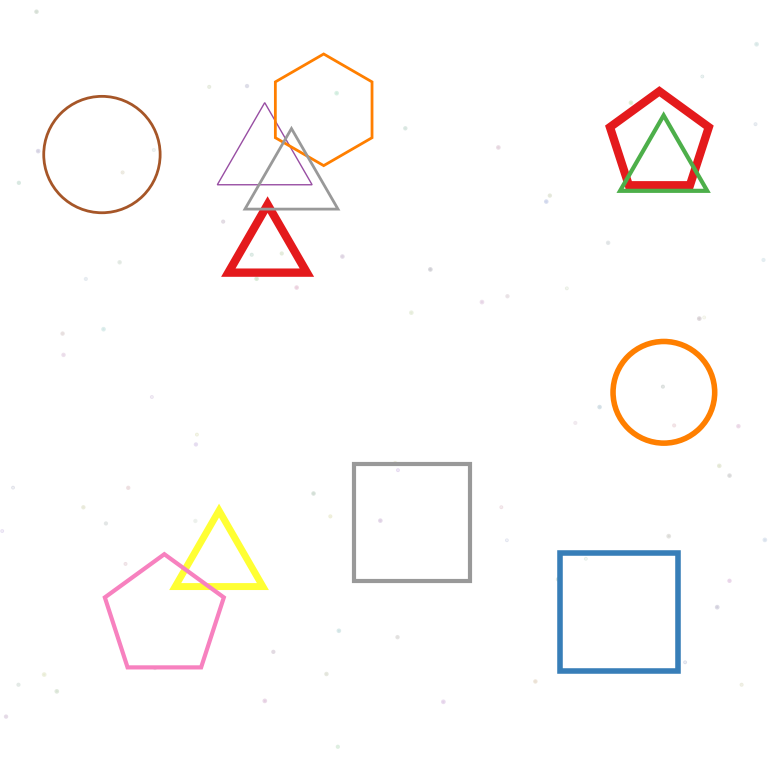[{"shape": "pentagon", "thickness": 3, "radius": 0.34, "center": [0.856, 0.814]}, {"shape": "triangle", "thickness": 3, "radius": 0.29, "center": [0.348, 0.675]}, {"shape": "square", "thickness": 2, "radius": 0.38, "center": [0.804, 0.205]}, {"shape": "triangle", "thickness": 1.5, "radius": 0.33, "center": [0.862, 0.785]}, {"shape": "triangle", "thickness": 0.5, "radius": 0.36, "center": [0.344, 0.796]}, {"shape": "hexagon", "thickness": 1, "radius": 0.36, "center": [0.42, 0.857]}, {"shape": "circle", "thickness": 2, "radius": 0.33, "center": [0.862, 0.491]}, {"shape": "triangle", "thickness": 2.5, "radius": 0.33, "center": [0.284, 0.271]}, {"shape": "circle", "thickness": 1, "radius": 0.38, "center": [0.132, 0.799]}, {"shape": "pentagon", "thickness": 1.5, "radius": 0.41, "center": [0.213, 0.199]}, {"shape": "square", "thickness": 1.5, "radius": 0.38, "center": [0.535, 0.322]}, {"shape": "triangle", "thickness": 1, "radius": 0.35, "center": [0.379, 0.763]}]